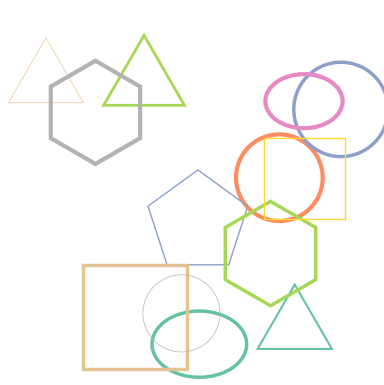[{"shape": "triangle", "thickness": 1.5, "radius": 0.56, "center": [0.766, 0.149]}, {"shape": "oval", "thickness": 2.5, "radius": 0.61, "center": [0.518, 0.106]}, {"shape": "circle", "thickness": 3, "radius": 0.56, "center": [0.726, 0.538]}, {"shape": "circle", "thickness": 2.5, "radius": 0.61, "center": [0.886, 0.716]}, {"shape": "pentagon", "thickness": 1, "radius": 0.68, "center": [0.514, 0.422]}, {"shape": "oval", "thickness": 3, "radius": 0.5, "center": [0.79, 0.737]}, {"shape": "triangle", "thickness": 2, "radius": 0.61, "center": [0.374, 0.787]}, {"shape": "hexagon", "thickness": 2.5, "radius": 0.68, "center": [0.703, 0.341]}, {"shape": "square", "thickness": 1, "radius": 0.53, "center": [0.79, 0.537]}, {"shape": "triangle", "thickness": 0.5, "radius": 0.56, "center": [0.119, 0.789]}, {"shape": "square", "thickness": 2.5, "radius": 0.67, "center": [0.351, 0.176]}, {"shape": "hexagon", "thickness": 3, "radius": 0.67, "center": [0.248, 0.708]}, {"shape": "circle", "thickness": 0.5, "radius": 0.5, "center": [0.471, 0.186]}]